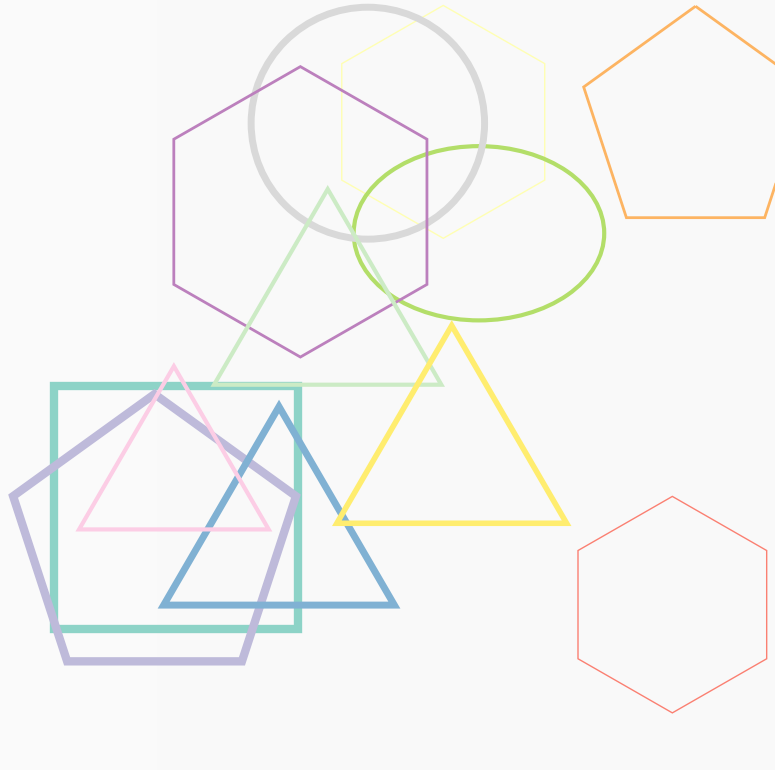[{"shape": "square", "thickness": 3, "radius": 0.79, "center": [0.227, 0.341]}, {"shape": "hexagon", "thickness": 0.5, "radius": 0.76, "center": [0.572, 0.842]}, {"shape": "pentagon", "thickness": 3, "radius": 0.96, "center": [0.199, 0.296]}, {"shape": "hexagon", "thickness": 0.5, "radius": 0.7, "center": [0.868, 0.215]}, {"shape": "triangle", "thickness": 2.5, "radius": 0.86, "center": [0.36, 0.3]}, {"shape": "pentagon", "thickness": 1, "radius": 0.76, "center": [0.897, 0.84]}, {"shape": "oval", "thickness": 1.5, "radius": 0.81, "center": [0.618, 0.697]}, {"shape": "triangle", "thickness": 1.5, "radius": 0.71, "center": [0.224, 0.383]}, {"shape": "circle", "thickness": 2.5, "radius": 0.75, "center": [0.475, 0.84]}, {"shape": "hexagon", "thickness": 1, "radius": 0.94, "center": [0.388, 0.725]}, {"shape": "triangle", "thickness": 1.5, "radius": 0.85, "center": [0.423, 0.585]}, {"shape": "triangle", "thickness": 2, "radius": 0.86, "center": [0.583, 0.406]}]